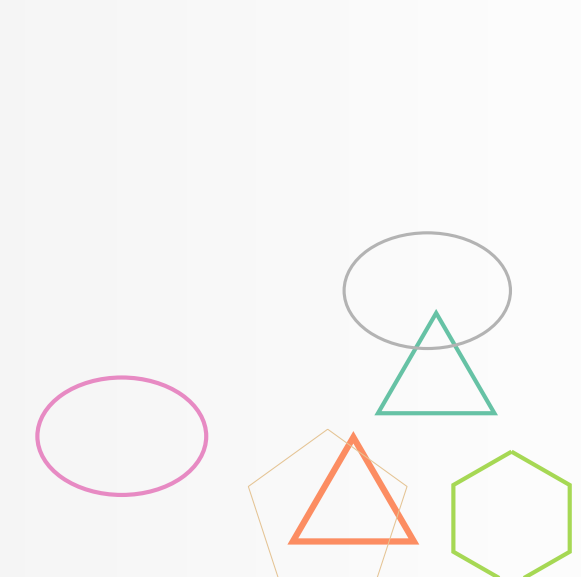[{"shape": "triangle", "thickness": 2, "radius": 0.58, "center": [0.75, 0.341]}, {"shape": "triangle", "thickness": 3, "radius": 0.6, "center": [0.608, 0.122]}, {"shape": "oval", "thickness": 2, "radius": 0.73, "center": [0.21, 0.244]}, {"shape": "hexagon", "thickness": 2, "radius": 0.58, "center": [0.88, 0.101]}, {"shape": "pentagon", "thickness": 0.5, "radius": 0.72, "center": [0.564, 0.112]}, {"shape": "oval", "thickness": 1.5, "radius": 0.72, "center": [0.735, 0.496]}]